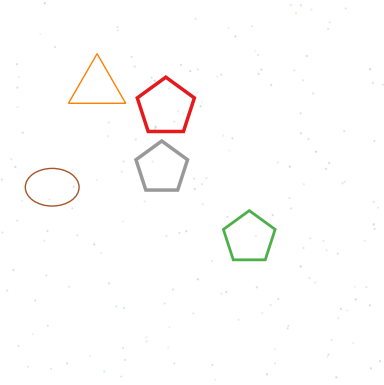[{"shape": "pentagon", "thickness": 2.5, "radius": 0.39, "center": [0.431, 0.722]}, {"shape": "pentagon", "thickness": 2, "radius": 0.35, "center": [0.647, 0.382]}, {"shape": "triangle", "thickness": 1, "radius": 0.43, "center": [0.252, 0.775]}, {"shape": "oval", "thickness": 1, "radius": 0.35, "center": [0.136, 0.514]}, {"shape": "pentagon", "thickness": 2.5, "radius": 0.35, "center": [0.42, 0.563]}]